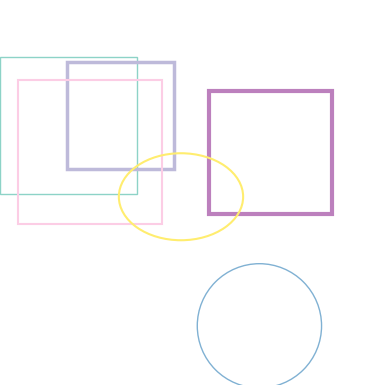[{"shape": "square", "thickness": 1, "radius": 0.89, "center": [0.178, 0.674]}, {"shape": "square", "thickness": 2.5, "radius": 0.7, "center": [0.313, 0.699]}, {"shape": "circle", "thickness": 1, "radius": 0.81, "center": [0.674, 0.154]}, {"shape": "square", "thickness": 1.5, "radius": 0.94, "center": [0.234, 0.606]}, {"shape": "square", "thickness": 3, "radius": 0.8, "center": [0.702, 0.603]}, {"shape": "oval", "thickness": 1.5, "radius": 0.81, "center": [0.47, 0.489]}]